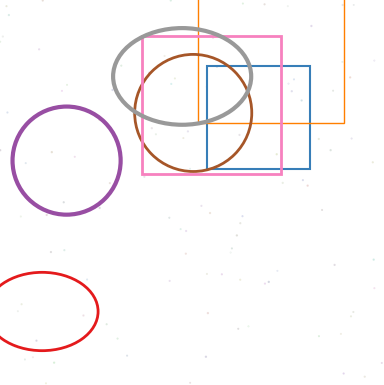[{"shape": "oval", "thickness": 2, "radius": 0.73, "center": [0.109, 0.191]}, {"shape": "square", "thickness": 1.5, "radius": 0.67, "center": [0.672, 0.695]}, {"shape": "circle", "thickness": 3, "radius": 0.7, "center": [0.173, 0.583]}, {"shape": "square", "thickness": 1, "radius": 0.95, "center": [0.704, 0.871]}, {"shape": "circle", "thickness": 2, "radius": 0.76, "center": [0.502, 0.707]}, {"shape": "square", "thickness": 2, "radius": 0.9, "center": [0.549, 0.727]}, {"shape": "oval", "thickness": 3, "radius": 0.9, "center": [0.473, 0.801]}]